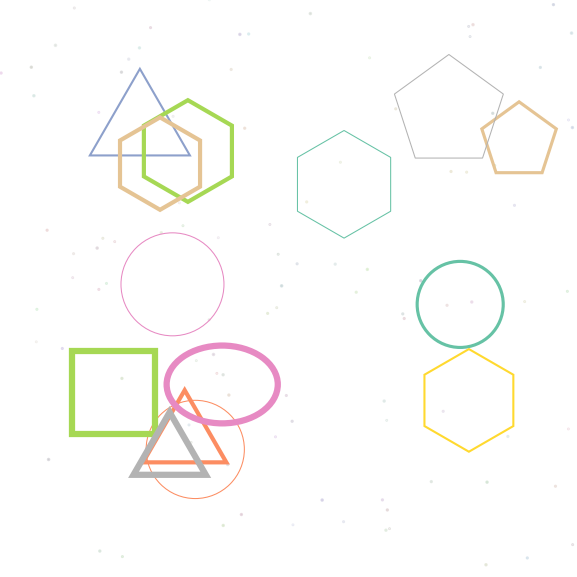[{"shape": "circle", "thickness": 1.5, "radius": 0.37, "center": [0.797, 0.472]}, {"shape": "hexagon", "thickness": 0.5, "radius": 0.47, "center": [0.596, 0.68]}, {"shape": "circle", "thickness": 0.5, "radius": 0.43, "center": [0.338, 0.221]}, {"shape": "triangle", "thickness": 2, "radius": 0.42, "center": [0.32, 0.24]}, {"shape": "triangle", "thickness": 1, "radius": 0.5, "center": [0.242, 0.78]}, {"shape": "oval", "thickness": 3, "radius": 0.48, "center": [0.385, 0.333]}, {"shape": "circle", "thickness": 0.5, "radius": 0.45, "center": [0.299, 0.507]}, {"shape": "hexagon", "thickness": 2, "radius": 0.44, "center": [0.325, 0.738]}, {"shape": "square", "thickness": 3, "radius": 0.36, "center": [0.196, 0.319]}, {"shape": "hexagon", "thickness": 1, "radius": 0.44, "center": [0.812, 0.306]}, {"shape": "pentagon", "thickness": 1.5, "radius": 0.34, "center": [0.899, 0.755]}, {"shape": "hexagon", "thickness": 2, "radius": 0.4, "center": [0.277, 0.716]}, {"shape": "triangle", "thickness": 3, "radius": 0.36, "center": [0.294, 0.213]}, {"shape": "pentagon", "thickness": 0.5, "radius": 0.5, "center": [0.777, 0.806]}]